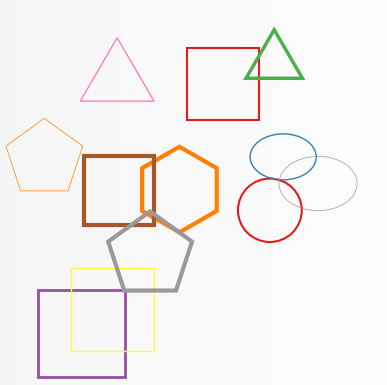[{"shape": "circle", "thickness": 1.5, "radius": 0.41, "center": [0.696, 0.454]}, {"shape": "square", "thickness": 1.5, "radius": 0.47, "center": [0.575, 0.781]}, {"shape": "oval", "thickness": 1, "radius": 0.43, "center": [0.731, 0.593]}, {"shape": "triangle", "thickness": 2.5, "radius": 0.42, "center": [0.708, 0.839]}, {"shape": "square", "thickness": 2, "radius": 0.56, "center": [0.211, 0.134]}, {"shape": "hexagon", "thickness": 3, "radius": 0.56, "center": [0.463, 0.508]}, {"shape": "pentagon", "thickness": 0.5, "radius": 0.52, "center": [0.114, 0.588]}, {"shape": "square", "thickness": 1, "radius": 0.54, "center": [0.29, 0.196]}, {"shape": "square", "thickness": 3, "radius": 0.45, "center": [0.307, 0.505]}, {"shape": "triangle", "thickness": 1, "radius": 0.55, "center": [0.302, 0.792]}, {"shape": "oval", "thickness": 0.5, "radius": 0.5, "center": [0.821, 0.523]}, {"shape": "pentagon", "thickness": 3, "radius": 0.57, "center": [0.387, 0.337]}]